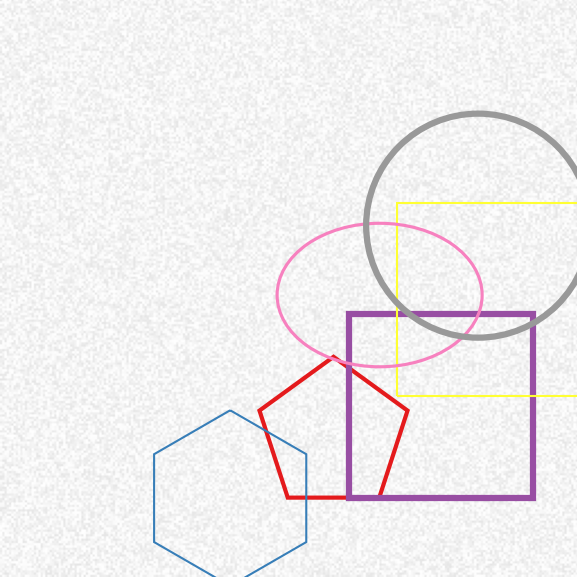[{"shape": "pentagon", "thickness": 2, "radius": 0.67, "center": [0.578, 0.246]}, {"shape": "hexagon", "thickness": 1, "radius": 0.76, "center": [0.399, 0.137]}, {"shape": "square", "thickness": 3, "radius": 0.8, "center": [0.763, 0.296]}, {"shape": "square", "thickness": 1, "radius": 0.83, "center": [0.855, 0.48]}, {"shape": "oval", "thickness": 1.5, "radius": 0.89, "center": [0.657, 0.488]}, {"shape": "circle", "thickness": 3, "radius": 0.97, "center": [0.828, 0.608]}]